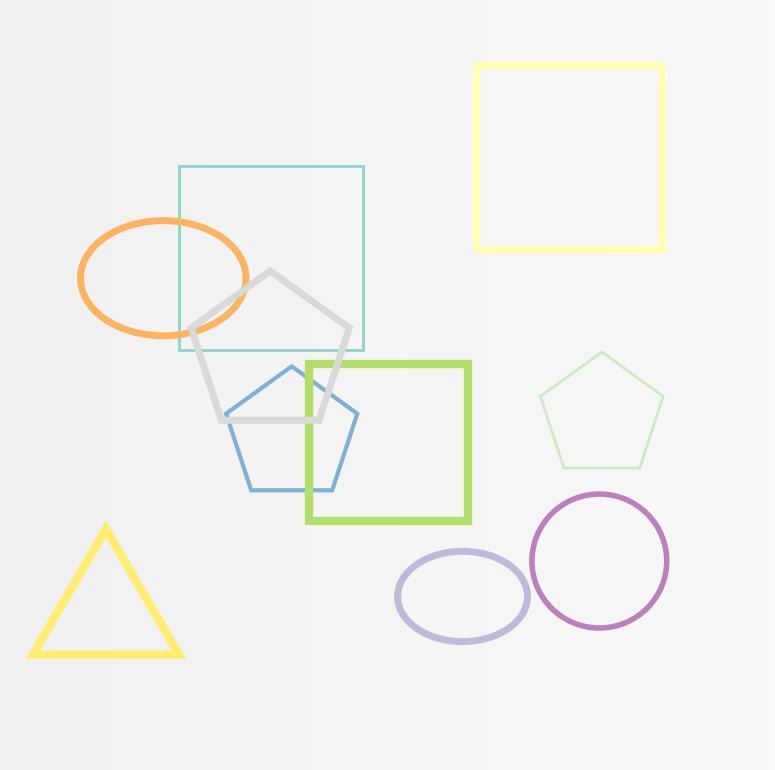[{"shape": "square", "thickness": 1, "radius": 0.59, "center": [0.35, 0.665]}, {"shape": "square", "thickness": 2.5, "radius": 0.6, "center": [0.734, 0.796]}, {"shape": "oval", "thickness": 2.5, "radius": 0.42, "center": [0.597, 0.225]}, {"shape": "pentagon", "thickness": 1.5, "radius": 0.44, "center": [0.376, 0.435]}, {"shape": "oval", "thickness": 2.5, "radius": 0.53, "center": [0.211, 0.639]}, {"shape": "square", "thickness": 3, "radius": 0.51, "center": [0.501, 0.426]}, {"shape": "pentagon", "thickness": 2.5, "radius": 0.54, "center": [0.349, 0.541]}, {"shape": "circle", "thickness": 2, "radius": 0.43, "center": [0.773, 0.271]}, {"shape": "pentagon", "thickness": 1, "radius": 0.42, "center": [0.777, 0.46]}, {"shape": "triangle", "thickness": 3, "radius": 0.54, "center": [0.137, 0.204]}]